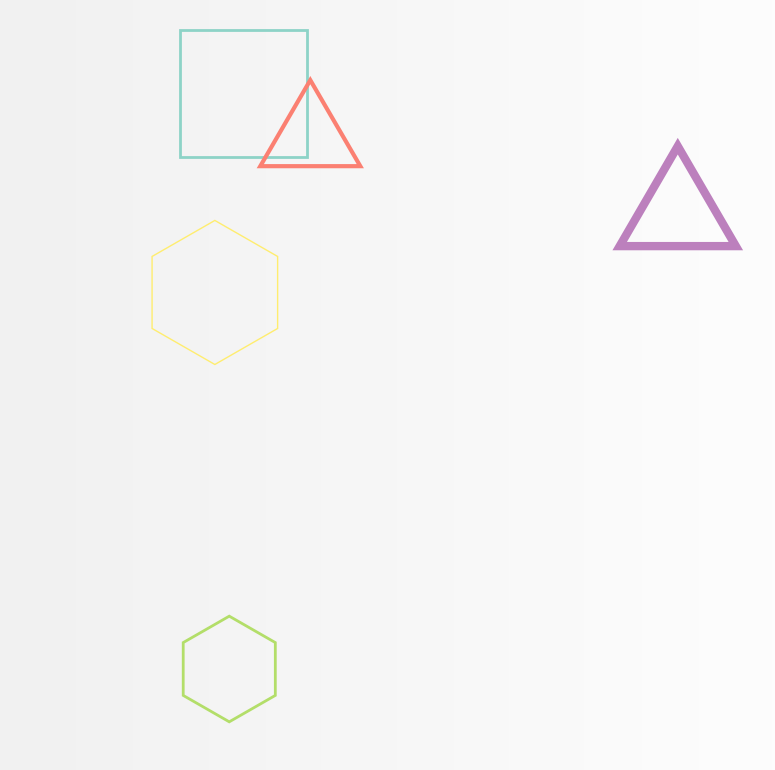[{"shape": "square", "thickness": 1, "radius": 0.41, "center": [0.315, 0.879]}, {"shape": "triangle", "thickness": 1.5, "radius": 0.37, "center": [0.4, 0.821]}, {"shape": "hexagon", "thickness": 1, "radius": 0.34, "center": [0.296, 0.131]}, {"shape": "triangle", "thickness": 3, "radius": 0.43, "center": [0.875, 0.724]}, {"shape": "hexagon", "thickness": 0.5, "radius": 0.47, "center": [0.277, 0.62]}]